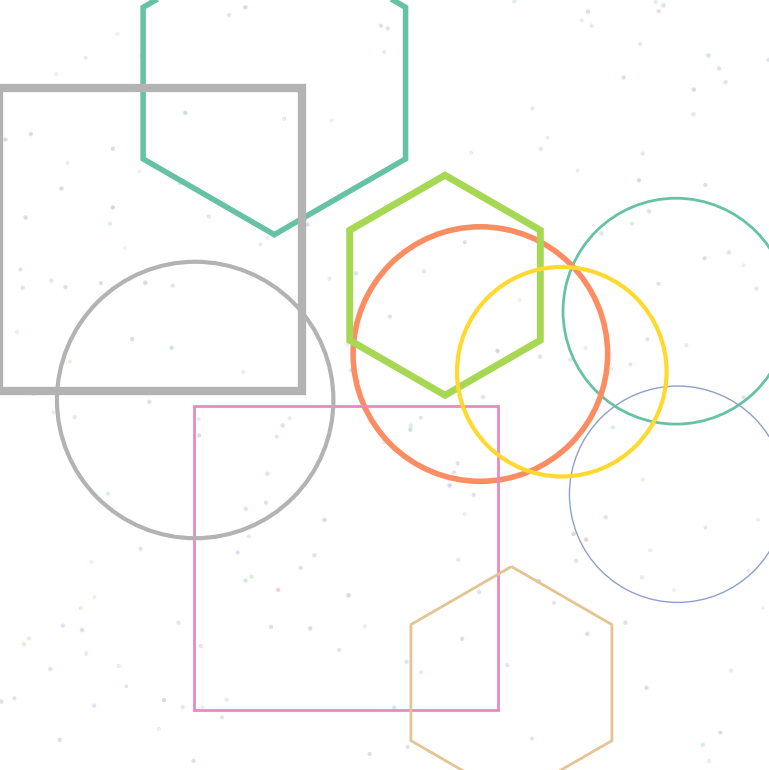[{"shape": "circle", "thickness": 1, "radius": 0.73, "center": [0.878, 0.596]}, {"shape": "hexagon", "thickness": 2, "radius": 0.98, "center": [0.356, 0.892]}, {"shape": "circle", "thickness": 2, "radius": 0.83, "center": [0.624, 0.54]}, {"shape": "circle", "thickness": 0.5, "radius": 0.7, "center": [0.88, 0.358]}, {"shape": "square", "thickness": 1, "radius": 0.99, "center": [0.449, 0.275]}, {"shape": "hexagon", "thickness": 2.5, "radius": 0.71, "center": [0.578, 0.63]}, {"shape": "circle", "thickness": 1.5, "radius": 0.68, "center": [0.73, 0.517]}, {"shape": "hexagon", "thickness": 1, "radius": 0.75, "center": [0.664, 0.113]}, {"shape": "square", "thickness": 3, "radius": 0.98, "center": [0.195, 0.689]}, {"shape": "circle", "thickness": 1.5, "radius": 0.9, "center": [0.253, 0.481]}]